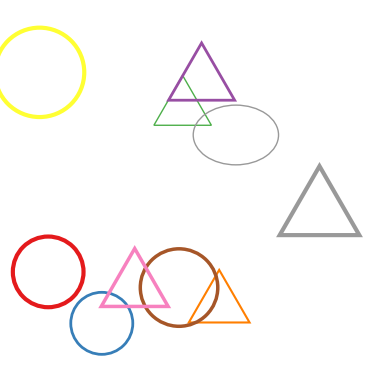[{"shape": "circle", "thickness": 3, "radius": 0.46, "center": [0.125, 0.294]}, {"shape": "circle", "thickness": 2, "radius": 0.4, "center": [0.264, 0.16]}, {"shape": "triangle", "thickness": 1, "radius": 0.43, "center": [0.474, 0.718]}, {"shape": "triangle", "thickness": 2, "radius": 0.5, "center": [0.524, 0.789]}, {"shape": "triangle", "thickness": 1.5, "radius": 0.46, "center": [0.569, 0.208]}, {"shape": "circle", "thickness": 3, "radius": 0.58, "center": [0.103, 0.812]}, {"shape": "circle", "thickness": 2.5, "radius": 0.5, "center": [0.465, 0.253]}, {"shape": "triangle", "thickness": 2.5, "radius": 0.5, "center": [0.35, 0.254]}, {"shape": "triangle", "thickness": 3, "radius": 0.6, "center": [0.83, 0.449]}, {"shape": "oval", "thickness": 1, "radius": 0.55, "center": [0.613, 0.649]}]